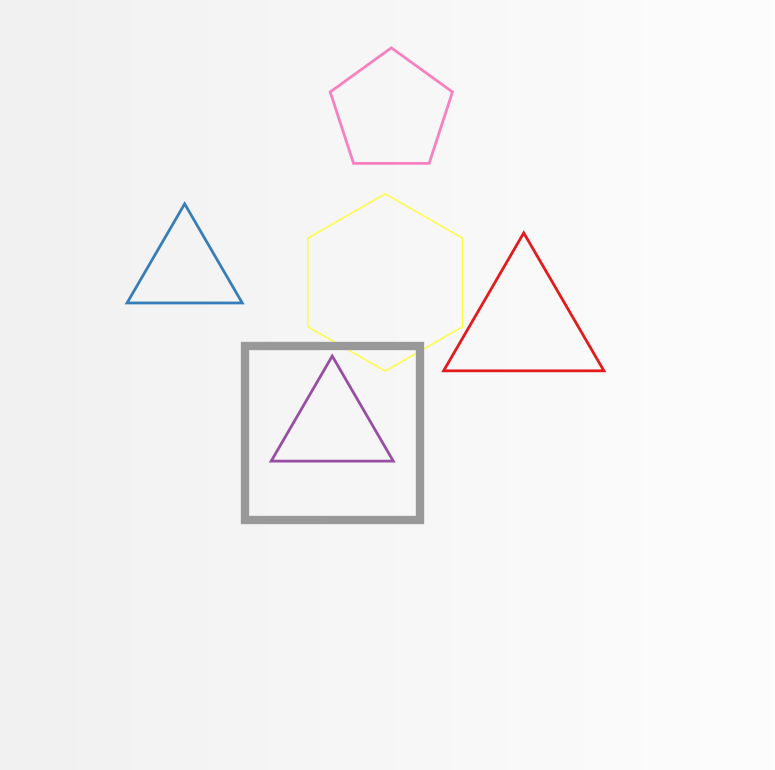[{"shape": "triangle", "thickness": 1, "radius": 0.6, "center": [0.676, 0.578]}, {"shape": "triangle", "thickness": 1, "radius": 0.43, "center": [0.238, 0.649]}, {"shape": "triangle", "thickness": 1, "radius": 0.45, "center": [0.429, 0.447]}, {"shape": "hexagon", "thickness": 0.5, "radius": 0.58, "center": [0.497, 0.633]}, {"shape": "pentagon", "thickness": 1, "radius": 0.41, "center": [0.505, 0.855]}, {"shape": "square", "thickness": 3, "radius": 0.57, "center": [0.429, 0.438]}]